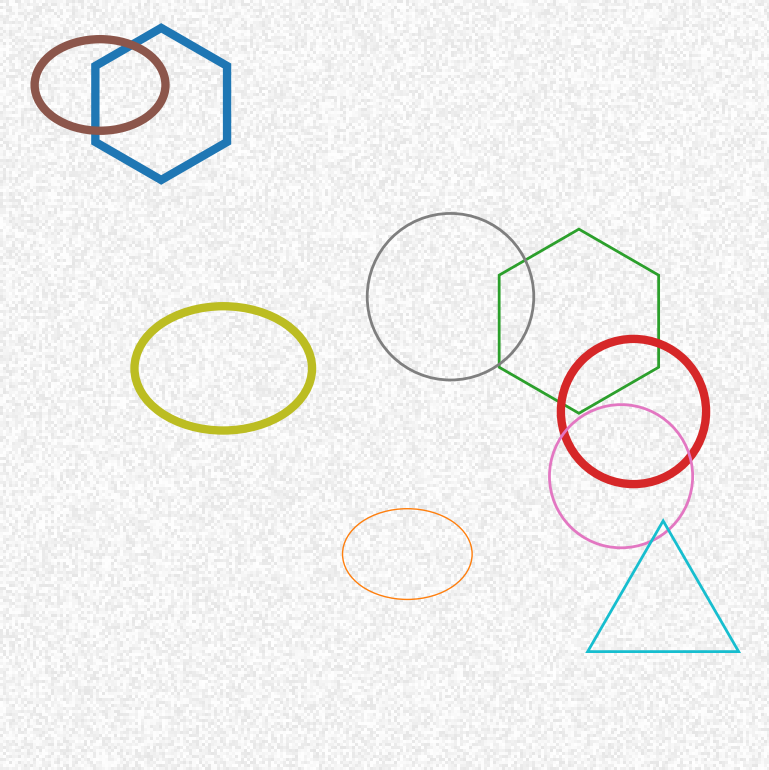[{"shape": "hexagon", "thickness": 3, "radius": 0.49, "center": [0.209, 0.865]}, {"shape": "oval", "thickness": 0.5, "radius": 0.42, "center": [0.529, 0.28]}, {"shape": "hexagon", "thickness": 1, "radius": 0.6, "center": [0.752, 0.583]}, {"shape": "circle", "thickness": 3, "radius": 0.47, "center": [0.823, 0.466]}, {"shape": "oval", "thickness": 3, "radius": 0.42, "center": [0.13, 0.89]}, {"shape": "circle", "thickness": 1, "radius": 0.46, "center": [0.807, 0.382]}, {"shape": "circle", "thickness": 1, "radius": 0.54, "center": [0.585, 0.615]}, {"shape": "oval", "thickness": 3, "radius": 0.58, "center": [0.29, 0.522]}, {"shape": "triangle", "thickness": 1, "radius": 0.57, "center": [0.861, 0.21]}]